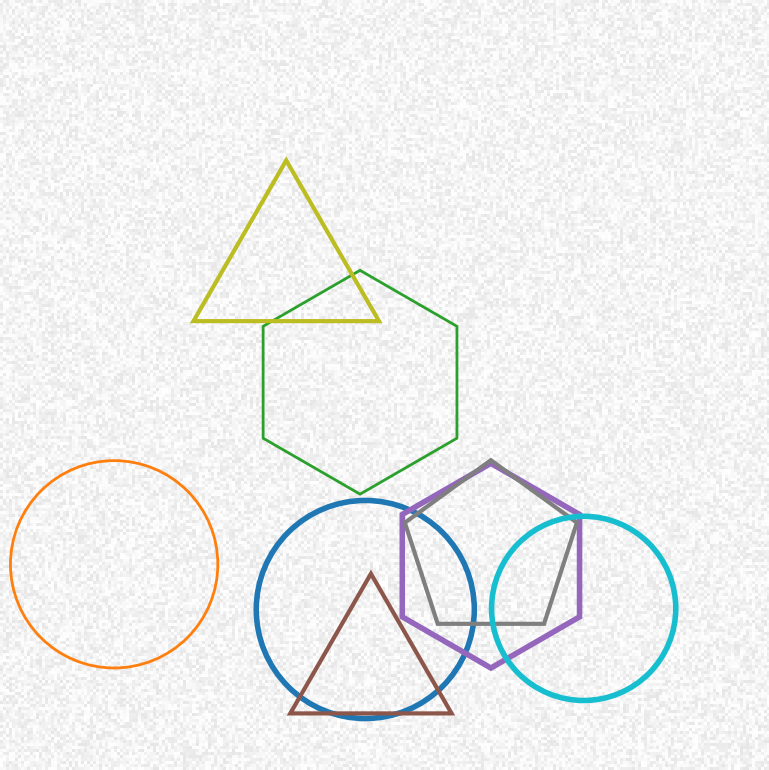[{"shape": "circle", "thickness": 2, "radius": 0.71, "center": [0.474, 0.208]}, {"shape": "circle", "thickness": 1, "radius": 0.67, "center": [0.148, 0.267]}, {"shape": "hexagon", "thickness": 1, "radius": 0.73, "center": [0.468, 0.504]}, {"shape": "hexagon", "thickness": 2, "radius": 0.66, "center": [0.638, 0.265]}, {"shape": "triangle", "thickness": 1.5, "radius": 0.6, "center": [0.482, 0.134]}, {"shape": "pentagon", "thickness": 1.5, "radius": 0.59, "center": [0.637, 0.285]}, {"shape": "triangle", "thickness": 1.5, "radius": 0.7, "center": [0.372, 0.653]}, {"shape": "circle", "thickness": 2, "radius": 0.6, "center": [0.758, 0.21]}]